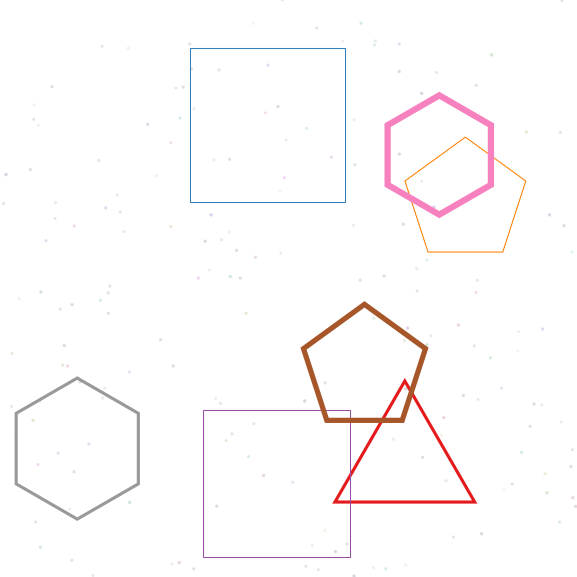[{"shape": "triangle", "thickness": 1.5, "radius": 0.7, "center": [0.701, 0.2]}, {"shape": "square", "thickness": 0.5, "radius": 0.67, "center": [0.463, 0.783]}, {"shape": "square", "thickness": 0.5, "radius": 0.64, "center": [0.479, 0.162]}, {"shape": "pentagon", "thickness": 0.5, "radius": 0.55, "center": [0.806, 0.652]}, {"shape": "pentagon", "thickness": 2.5, "radius": 0.56, "center": [0.631, 0.361]}, {"shape": "hexagon", "thickness": 3, "radius": 0.52, "center": [0.761, 0.731]}, {"shape": "hexagon", "thickness": 1.5, "radius": 0.61, "center": [0.134, 0.222]}]